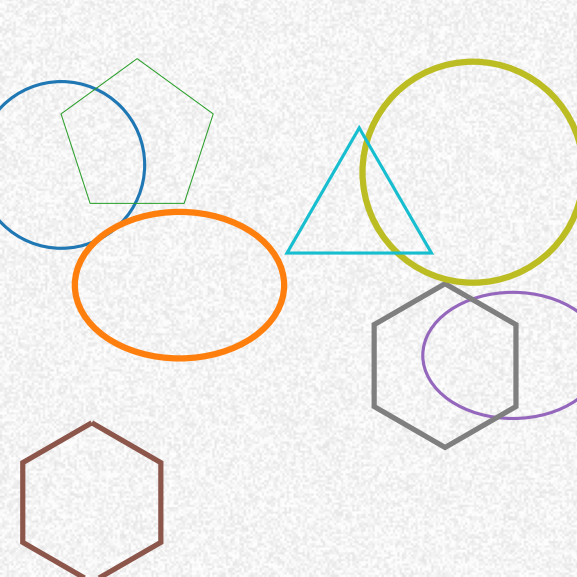[{"shape": "circle", "thickness": 1.5, "radius": 0.72, "center": [0.106, 0.714]}, {"shape": "oval", "thickness": 3, "radius": 0.91, "center": [0.311, 0.505]}, {"shape": "pentagon", "thickness": 0.5, "radius": 0.69, "center": [0.237, 0.759]}, {"shape": "oval", "thickness": 1.5, "radius": 0.78, "center": [0.888, 0.384]}, {"shape": "hexagon", "thickness": 2.5, "radius": 0.69, "center": [0.159, 0.129]}, {"shape": "hexagon", "thickness": 2.5, "radius": 0.71, "center": [0.771, 0.366]}, {"shape": "circle", "thickness": 3, "radius": 0.96, "center": [0.819, 0.701]}, {"shape": "triangle", "thickness": 1.5, "radius": 0.72, "center": [0.622, 0.633]}]